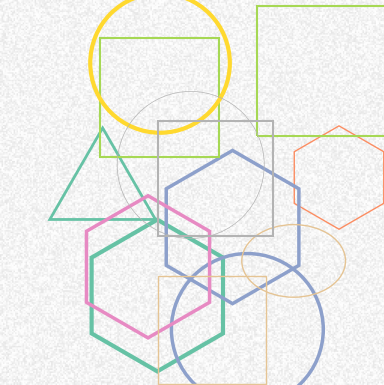[{"shape": "hexagon", "thickness": 3, "radius": 0.99, "center": [0.409, 0.232]}, {"shape": "triangle", "thickness": 2, "radius": 0.79, "center": [0.267, 0.509]}, {"shape": "hexagon", "thickness": 1, "radius": 0.67, "center": [0.881, 0.539]}, {"shape": "circle", "thickness": 2.5, "radius": 0.99, "center": [0.642, 0.144]}, {"shape": "hexagon", "thickness": 2.5, "radius": 0.99, "center": [0.604, 0.41]}, {"shape": "hexagon", "thickness": 2.5, "radius": 0.92, "center": [0.384, 0.307]}, {"shape": "square", "thickness": 1.5, "radius": 0.78, "center": [0.414, 0.747]}, {"shape": "square", "thickness": 1.5, "radius": 0.85, "center": [0.837, 0.815]}, {"shape": "circle", "thickness": 3, "radius": 0.91, "center": [0.416, 0.836]}, {"shape": "oval", "thickness": 1, "radius": 0.67, "center": [0.763, 0.322]}, {"shape": "square", "thickness": 1, "radius": 0.7, "center": [0.55, 0.142]}, {"shape": "square", "thickness": 1.5, "radius": 0.74, "center": [0.56, 0.536]}, {"shape": "circle", "thickness": 0.5, "radius": 0.95, "center": [0.495, 0.572]}]